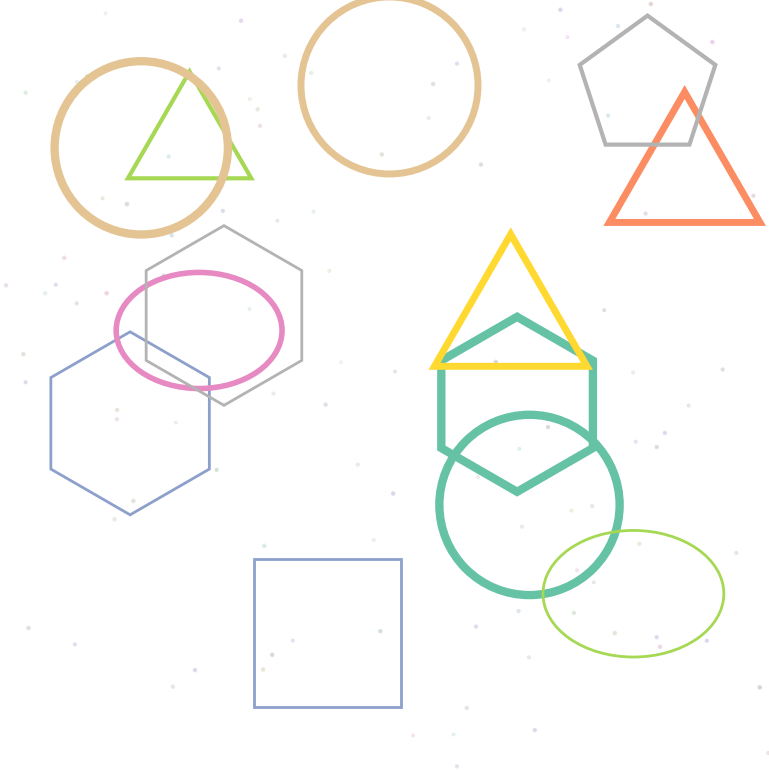[{"shape": "circle", "thickness": 3, "radius": 0.59, "center": [0.688, 0.344]}, {"shape": "hexagon", "thickness": 3, "radius": 0.57, "center": [0.672, 0.475]}, {"shape": "triangle", "thickness": 2.5, "radius": 0.56, "center": [0.889, 0.768]}, {"shape": "square", "thickness": 1, "radius": 0.48, "center": [0.425, 0.178]}, {"shape": "hexagon", "thickness": 1, "radius": 0.59, "center": [0.169, 0.45]}, {"shape": "oval", "thickness": 2, "radius": 0.54, "center": [0.259, 0.571]}, {"shape": "oval", "thickness": 1, "radius": 0.59, "center": [0.823, 0.229]}, {"shape": "triangle", "thickness": 1.5, "radius": 0.46, "center": [0.246, 0.815]}, {"shape": "triangle", "thickness": 2.5, "radius": 0.57, "center": [0.663, 0.581]}, {"shape": "circle", "thickness": 2.5, "radius": 0.57, "center": [0.506, 0.889]}, {"shape": "circle", "thickness": 3, "radius": 0.56, "center": [0.183, 0.808]}, {"shape": "hexagon", "thickness": 1, "radius": 0.58, "center": [0.291, 0.59]}, {"shape": "pentagon", "thickness": 1.5, "radius": 0.46, "center": [0.841, 0.887]}]